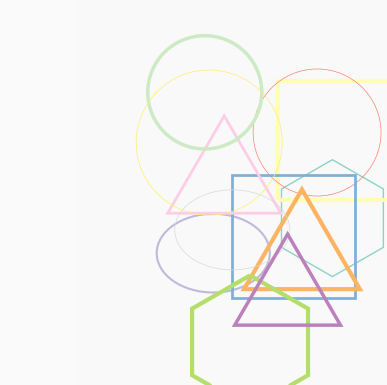[{"shape": "hexagon", "thickness": 1, "radius": 0.76, "center": [0.858, 0.433]}, {"shape": "square", "thickness": 3, "radius": 0.77, "center": [0.872, 0.636]}, {"shape": "oval", "thickness": 1.5, "radius": 0.73, "center": [0.55, 0.342]}, {"shape": "circle", "thickness": 0.5, "radius": 0.83, "center": [0.818, 0.656]}, {"shape": "square", "thickness": 2, "radius": 0.8, "center": [0.757, 0.387]}, {"shape": "triangle", "thickness": 3, "radius": 0.86, "center": [0.779, 0.335]}, {"shape": "hexagon", "thickness": 3, "radius": 0.86, "center": [0.645, 0.112]}, {"shape": "triangle", "thickness": 2, "radius": 0.84, "center": [0.579, 0.53]}, {"shape": "oval", "thickness": 0.5, "radius": 0.74, "center": [0.599, 0.403]}, {"shape": "triangle", "thickness": 2.5, "radius": 0.79, "center": [0.742, 0.234]}, {"shape": "circle", "thickness": 2.5, "radius": 0.74, "center": [0.528, 0.76]}, {"shape": "circle", "thickness": 0.5, "radius": 0.94, "center": [0.54, 0.63]}]